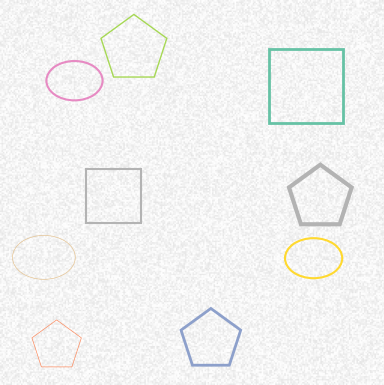[{"shape": "square", "thickness": 2, "radius": 0.48, "center": [0.795, 0.777]}, {"shape": "pentagon", "thickness": 0.5, "radius": 0.34, "center": [0.147, 0.102]}, {"shape": "pentagon", "thickness": 2, "radius": 0.41, "center": [0.548, 0.117]}, {"shape": "oval", "thickness": 1.5, "radius": 0.36, "center": [0.193, 0.79]}, {"shape": "pentagon", "thickness": 1, "radius": 0.45, "center": [0.348, 0.873]}, {"shape": "oval", "thickness": 1.5, "radius": 0.37, "center": [0.815, 0.329]}, {"shape": "oval", "thickness": 0.5, "radius": 0.41, "center": [0.114, 0.332]}, {"shape": "square", "thickness": 1.5, "radius": 0.36, "center": [0.294, 0.491]}, {"shape": "pentagon", "thickness": 3, "radius": 0.43, "center": [0.832, 0.487]}]